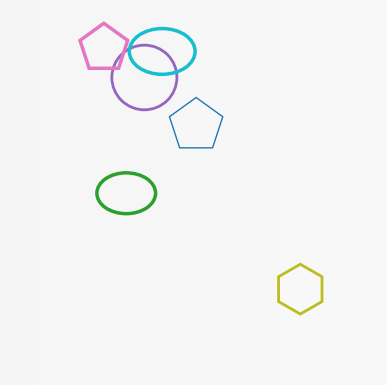[{"shape": "pentagon", "thickness": 1, "radius": 0.36, "center": [0.506, 0.674]}, {"shape": "oval", "thickness": 2.5, "radius": 0.38, "center": [0.326, 0.498]}, {"shape": "circle", "thickness": 2, "radius": 0.42, "center": [0.373, 0.799]}, {"shape": "pentagon", "thickness": 2.5, "radius": 0.32, "center": [0.268, 0.875]}, {"shape": "hexagon", "thickness": 2, "radius": 0.32, "center": [0.775, 0.249]}, {"shape": "oval", "thickness": 2.5, "radius": 0.42, "center": [0.419, 0.866]}]